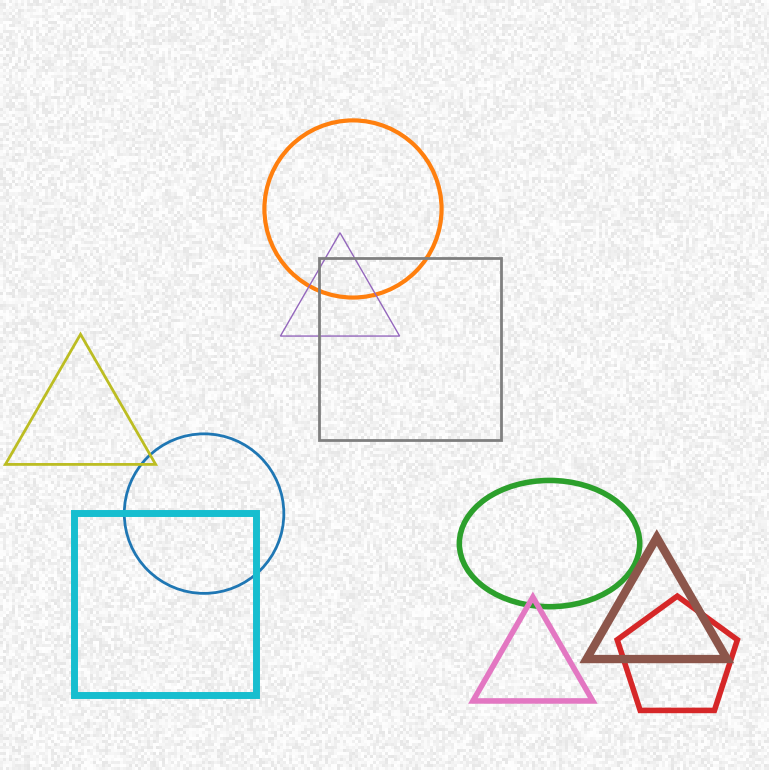[{"shape": "circle", "thickness": 1, "radius": 0.52, "center": [0.265, 0.333]}, {"shape": "circle", "thickness": 1.5, "radius": 0.58, "center": [0.458, 0.729]}, {"shape": "oval", "thickness": 2, "radius": 0.59, "center": [0.714, 0.294]}, {"shape": "pentagon", "thickness": 2, "radius": 0.41, "center": [0.88, 0.144]}, {"shape": "triangle", "thickness": 0.5, "radius": 0.45, "center": [0.442, 0.608]}, {"shape": "triangle", "thickness": 3, "radius": 0.53, "center": [0.853, 0.197]}, {"shape": "triangle", "thickness": 2, "radius": 0.45, "center": [0.692, 0.135]}, {"shape": "square", "thickness": 1, "radius": 0.59, "center": [0.533, 0.547]}, {"shape": "triangle", "thickness": 1, "radius": 0.56, "center": [0.105, 0.453]}, {"shape": "square", "thickness": 2.5, "radius": 0.59, "center": [0.214, 0.215]}]